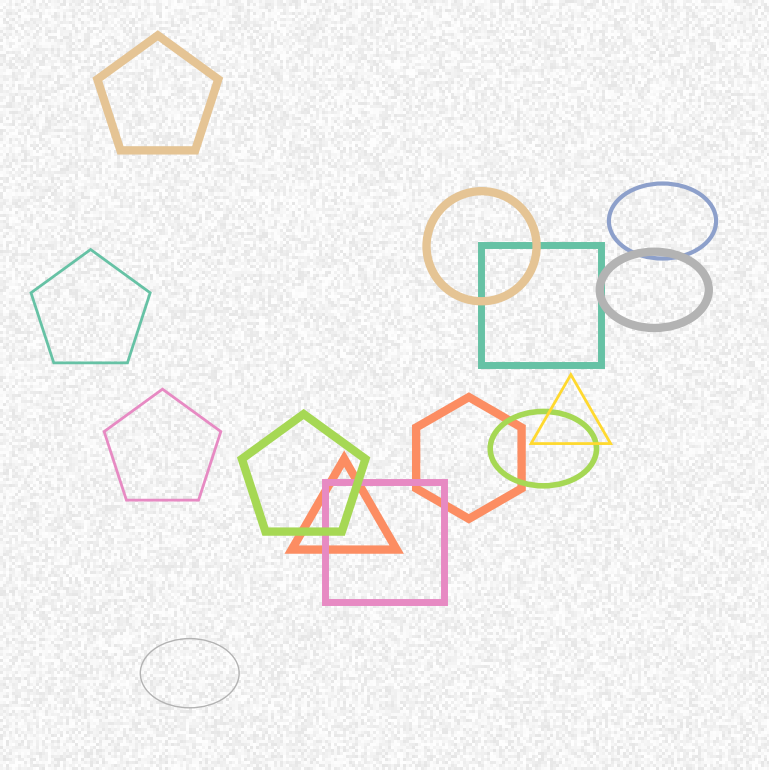[{"shape": "square", "thickness": 2.5, "radius": 0.39, "center": [0.702, 0.604]}, {"shape": "pentagon", "thickness": 1, "radius": 0.41, "center": [0.118, 0.595]}, {"shape": "hexagon", "thickness": 3, "radius": 0.4, "center": [0.609, 0.405]}, {"shape": "triangle", "thickness": 3, "radius": 0.39, "center": [0.447, 0.326]}, {"shape": "oval", "thickness": 1.5, "radius": 0.35, "center": [0.86, 0.713]}, {"shape": "square", "thickness": 2.5, "radius": 0.39, "center": [0.499, 0.296]}, {"shape": "pentagon", "thickness": 1, "radius": 0.4, "center": [0.211, 0.415]}, {"shape": "pentagon", "thickness": 3, "radius": 0.42, "center": [0.394, 0.378]}, {"shape": "oval", "thickness": 2, "radius": 0.35, "center": [0.706, 0.417]}, {"shape": "triangle", "thickness": 1, "radius": 0.3, "center": [0.741, 0.454]}, {"shape": "pentagon", "thickness": 3, "radius": 0.41, "center": [0.205, 0.872]}, {"shape": "circle", "thickness": 3, "radius": 0.36, "center": [0.625, 0.68]}, {"shape": "oval", "thickness": 3, "radius": 0.35, "center": [0.85, 0.624]}, {"shape": "oval", "thickness": 0.5, "radius": 0.32, "center": [0.246, 0.126]}]